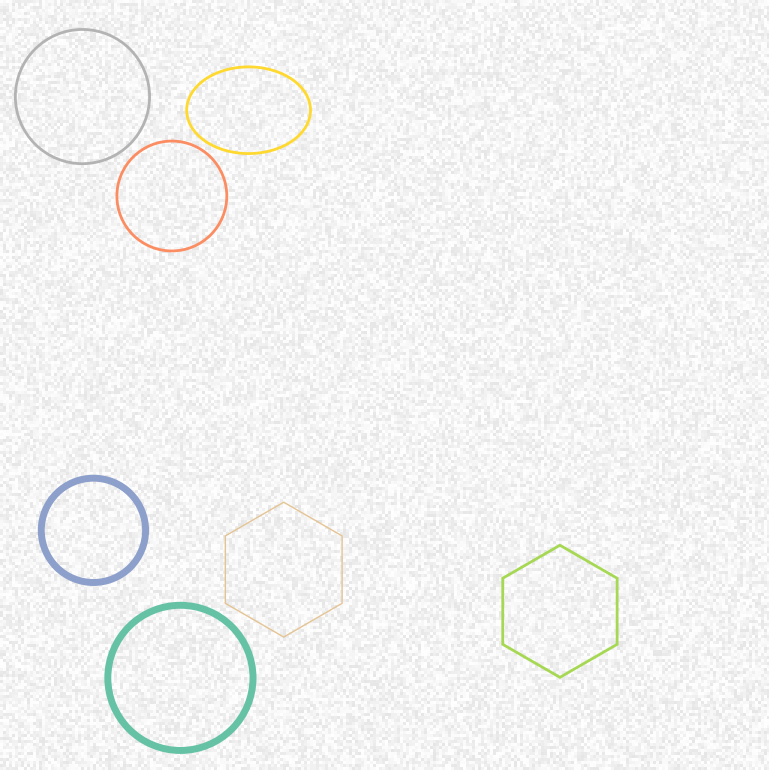[{"shape": "circle", "thickness": 2.5, "radius": 0.47, "center": [0.234, 0.12]}, {"shape": "circle", "thickness": 1, "radius": 0.36, "center": [0.223, 0.745]}, {"shape": "circle", "thickness": 2.5, "radius": 0.34, "center": [0.121, 0.311]}, {"shape": "hexagon", "thickness": 1, "radius": 0.43, "center": [0.727, 0.206]}, {"shape": "oval", "thickness": 1, "radius": 0.4, "center": [0.323, 0.857]}, {"shape": "hexagon", "thickness": 0.5, "radius": 0.44, "center": [0.368, 0.26]}, {"shape": "circle", "thickness": 1, "radius": 0.44, "center": [0.107, 0.875]}]